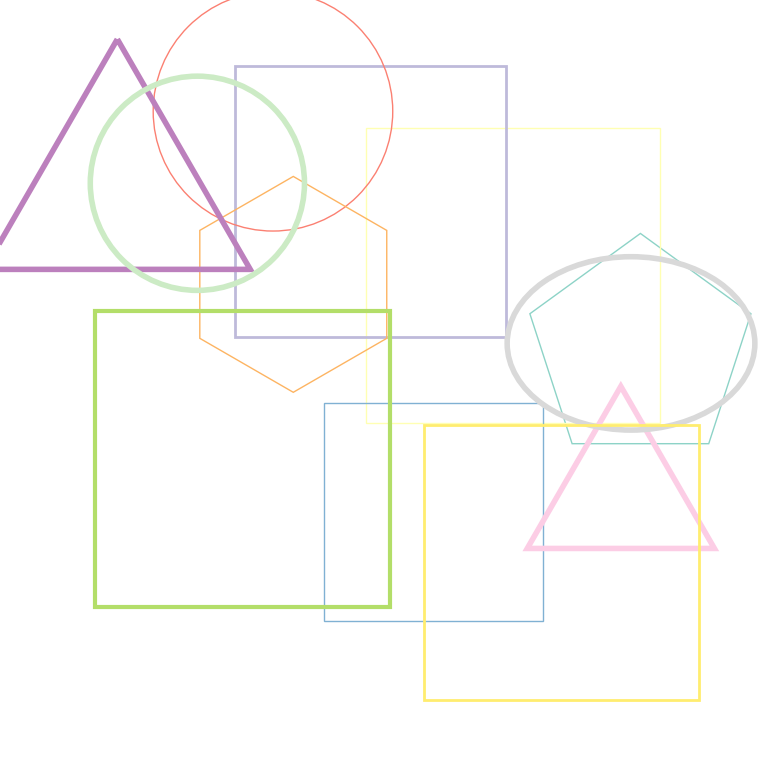[{"shape": "pentagon", "thickness": 0.5, "radius": 0.75, "center": [0.832, 0.546]}, {"shape": "square", "thickness": 0.5, "radius": 0.96, "center": [0.667, 0.642]}, {"shape": "square", "thickness": 1, "radius": 0.88, "center": [0.481, 0.738]}, {"shape": "circle", "thickness": 0.5, "radius": 0.78, "center": [0.355, 0.856]}, {"shape": "square", "thickness": 0.5, "radius": 0.71, "center": [0.563, 0.335]}, {"shape": "hexagon", "thickness": 0.5, "radius": 0.7, "center": [0.381, 0.631]}, {"shape": "square", "thickness": 1.5, "radius": 0.96, "center": [0.315, 0.404]}, {"shape": "triangle", "thickness": 2, "radius": 0.7, "center": [0.806, 0.358]}, {"shape": "oval", "thickness": 2, "radius": 0.8, "center": [0.819, 0.554]}, {"shape": "triangle", "thickness": 2, "radius": 1.0, "center": [0.152, 0.75]}, {"shape": "circle", "thickness": 2, "radius": 0.7, "center": [0.256, 0.762]}, {"shape": "square", "thickness": 1, "radius": 0.89, "center": [0.729, 0.27]}]